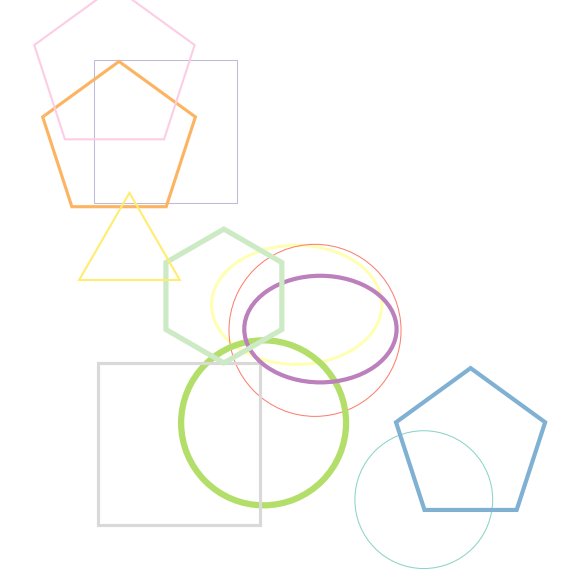[{"shape": "circle", "thickness": 0.5, "radius": 0.6, "center": [0.734, 0.134]}, {"shape": "oval", "thickness": 1.5, "radius": 0.74, "center": [0.514, 0.471]}, {"shape": "square", "thickness": 0.5, "radius": 0.62, "center": [0.286, 0.771]}, {"shape": "circle", "thickness": 0.5, "radius": 0.74, "center": [0.545, 0.427]}, {"shape": "pentagon", "thickness": 2, "radius": 0.68, "center": [0.815, 0.226]}, {"shape": "pentagon", "thickness": 1.5, "radius": 0.7, "center": [0.206, 0.754]}, {"shape": "circle", "thickness": 3, "radius": 0.71, "center": [0.456, 0.267]}, {"shape": "pentagon", "thickness": 1, "radius": 0.73, "center": [0.198, 0.876]}, {"shape": "square", "thickness": 1.5, "radius": 0.7, "center": [0.31, 0.231]}, {"shape": "oval", "thickness": 2, "radius": 0.66, "center": [0.555, 0.429]}, {"shape": "hexagon", "thickness": 2.5, "radius": 0.58, "center": [0.388, 0.487]}, {"shape": "triangle", "thickness": 1, "radius": 0.5, "center": [0.224, 0.565]}]